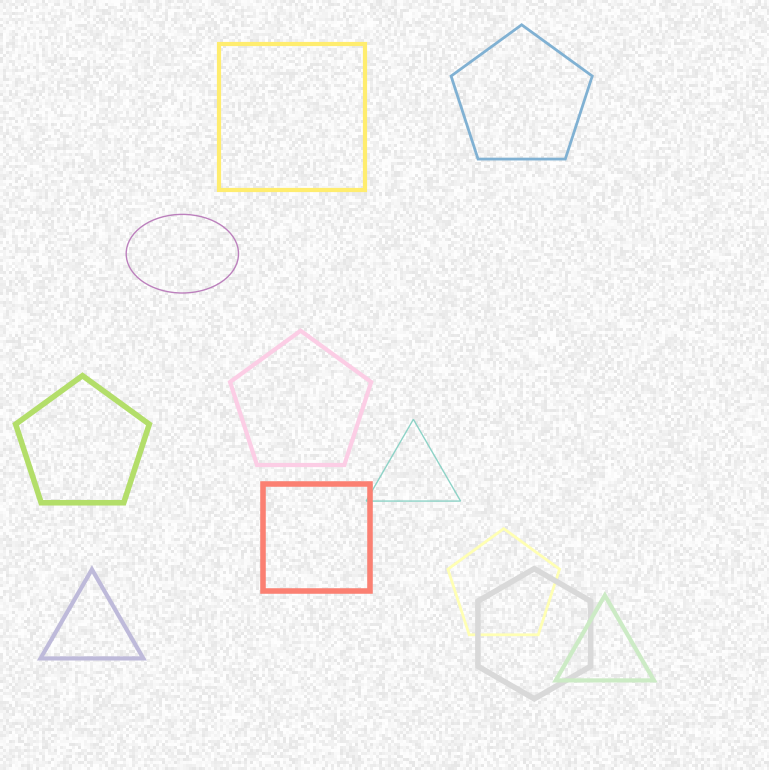[{"shape": "triangle", "thickness": 0.5, "radius": 0.35, "center": [0.537, 0.385]}, {"shape": "pentagon", "thickness": 1, "radius": 0.38, "center": [0.654, 0.237]}, {"shape": "triangle", "thickness": 1.5, "radius": 0.39, "center": [0.119, 0.183]}, {"shape": "square", "thickness": 2, "radius": 0.35, "center": [0.411, 0.302]}, {"shape": "pentagon", "thickness": 1, "radius": 0.48, "center": [0.677, 0.871]}, {"shape": "pentagon", "thickness": 2, "radius": 0.46, "center": [0.107, 0.421]}, {"shape": "pentagon", "thickness": 1.5, "radius": 0.48, "center": [0.39, 0.474]}, {"shape": "hexagon", "thickness": 2, "radius": 0.42, "center": [0.694, 0.177]}, {"shape": "oval", "thickness": 0.5, "radius": 0.36, "center": [0.237, 0.671]}, {"shape": "triangle", "thickness": 1.5, "radius": 0.37, "center": [0.786, 0.153]}, {"shape": "square", "thickness": 1.5, "radius": 0.47, "center": [0.379, 0.848]}]